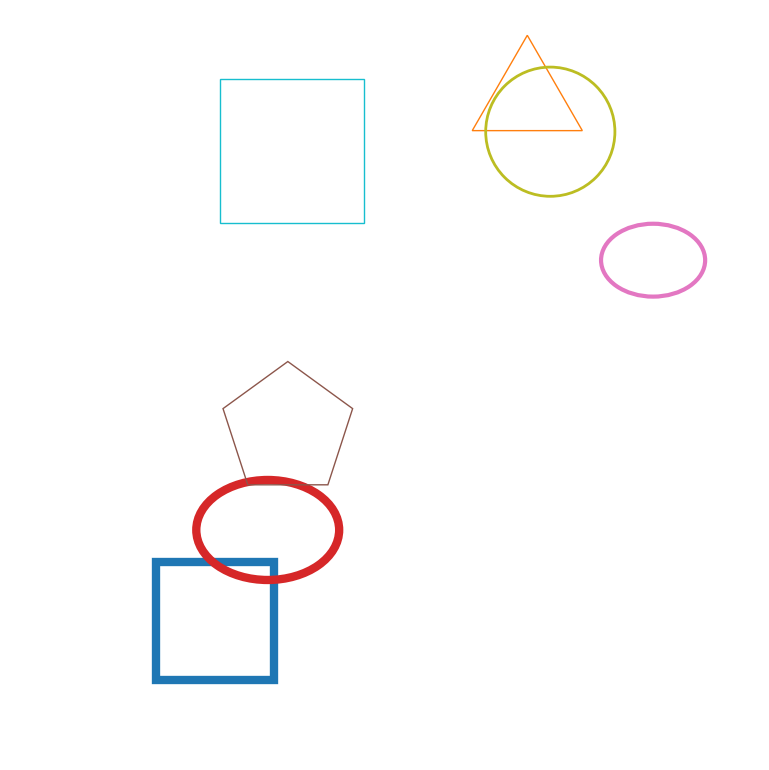[{"shape": "square", "thickness": 3, "radius": 0.38, "center": [0.279, 0.193]}, {"shape": "triangle", "thickness": 0.5, "radius": 0.41, "center": [0.685, 0.872]}, {"shape": "oval", "thickness": 3, "radius": 0.46, "center": [0.348, 0.312]}, {"shape": "pentagon", "thickness": 0.5, "radius": 0.44, "center": [0.374, 0.442]}, {"shape": "oval", "thickness": 1.5, "radius": 0.34, "center": [0.848, 0.662]}, {"shape": "circle", "thickness": 1, "radius": 0.42, "center": [0.715, 0.829]}, {"shape": "square", "thickness": 0.5, "radius": 0.47, "center": [0.379, 0.804]}]